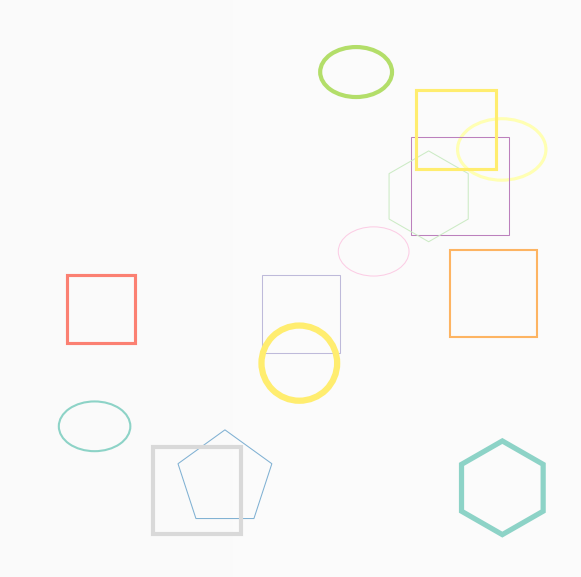[{"shape": "hexagon", "thickness": 2.5, "radius": 0.41, "center": [0.864, 0.154]}, {"shape": "oval", "thickness": 1, "radius": 0.31, "center": [0.163, 0.261]}, {"shape": "oval", "thickness": 1.5, "radius": 0.38, "center": [0.863, 0.74]}, {"shape": "square", "thickness": 0.5, "radius": 0.34, "center": [0.517, 0.455]}, {"shape": "square", "thickness": 1.5, "radius": 0.29, "center": [0.174, 0.464]}, {"shape": "pentagon", "thickness": 0.5, "radius": 0.42, "center": [0.387, 0.17]}, {"shape": "square", "thickness": 1, "radius": 0.37, "center": [0.848, 0.491]}, {"shape": "oval", "thickness": 2, "radius": 0.31, "center": [0.613, 0.874]}, {"shape": "oval", "thickness": 0.5, "radius": 0.3, "center": [0.643, 0.564]}, {"shape": "square", "thickness": 2, "radius": 0.38, "center": [0.339, 0.15]}, {"shape": "square", "thickness": 0.5, "radius": 0.42, "center": [0.791, 0.677]}, {"shape": "hexagon", "thickness": 0.5, "radius": 0.39, "center": [0.737, 0.659]}, {"shape": "circle", "thickness": 3, "radius": 0.33, "center": [0.515, 0.37]}, {"shape": "square", "thickness": 1.5, "radius": 0.35, "center": [0.785, 0.775]}]